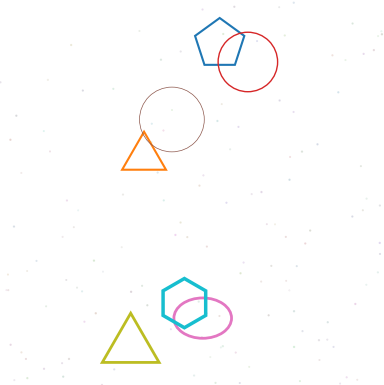[{"shape": "pentagon", "thickness": 1.5, "radius": 0.34, "center": [0.571, 0.886]}, {"shape": "triangle", "thickness": 1.5, "radius": 0.33, "center": [0.374, 0.592]}, {"shape": "circle", "thickness": 1, "radius": 0.39, "center": [0.644, 0.839]}, {"shape": "circle", "thickness": 0.5, "radius": 0.42, "center": [0.447, 0.69]}, {"shape": "oval", "thickness": 2, "radius": 0.37, "center": [0.527, 0.174]}, {"shape": "triangle", "thickness": 2, "radius": 0.43, "center": [0.339, 0.101]}, {"shape": "hexagon", "thickness": 2.5, "radius": 0.32, "center": [0.479, 0.213]}]